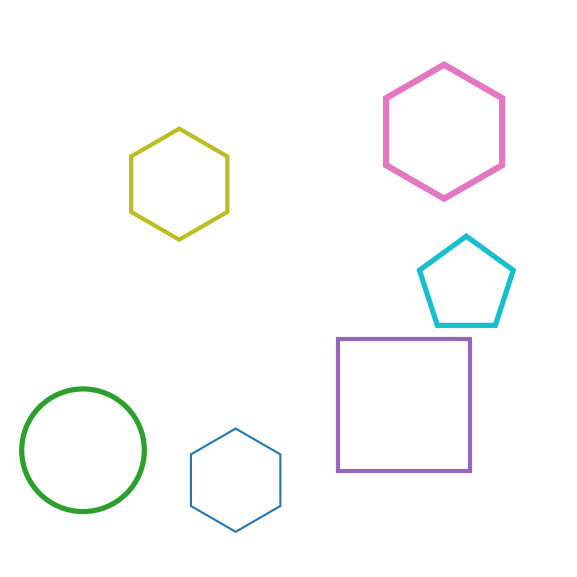[{"shape": "hexagon", "thickness": 1, "radius": 0.45, "center": [0.408, 0.168]}, {"shape": "circle", "thickness": 2.5, "radius": 0.53, "center": [0.144, 0.219]}, {"shape": "square", "thickness": 2, "radius": 0.57, "center": [0.699, 0.298]}, {"shape": "hexagon", "thickness": 3, "radius": 0.58, "center": [0.769, 0.771]}, {"shape": "hexagon", "thickness": 2, "radius": 0.48, "center": [0.31, 0.68]}, {"shape": "pentagon", "thickness": 2.5, "radius": 0.43, "center": [0.808, 0.505]}]